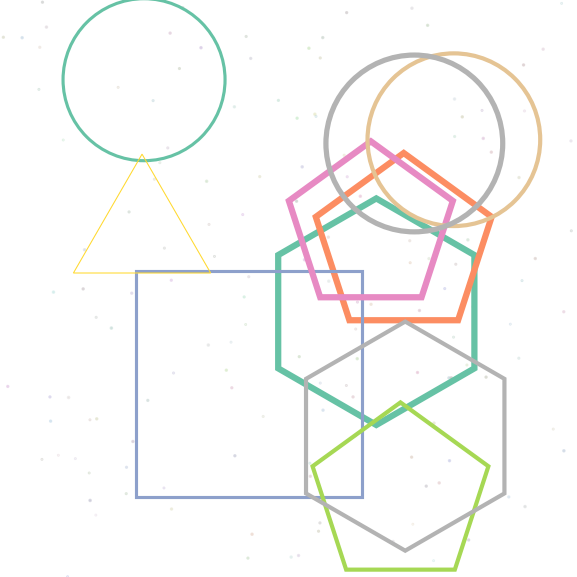[{"shape": "circle", "thickness": 1.5, "radius": 0.7, "center": [0.249, 0.861]}, {"shape": "hexagon", "thickness": 3, "radius": 0.98, "center": [0.652, 0.459]}, {"shape": "pentagon", "thickness": 3, "radius": 0.8, "center": [0.699, 0.574]}, {"shape": "square", "thickness": 1.5, "radius": 0.98, "center": [0.431, 0.334]}, {"shape": "pentagon", "thickness": 3, "radius": 0.75, "center": [0.642, 0.605]}, {"shape": "pentagon", "thickness": 2, "radius": 0.8, "center": [0.693, 0.142]}, {"shape": "triangle", "thickness": 0.5, "radius": 0.69, "center": [0.246, 0.595]}, {"shape": "circle", "thickness": 2, "radius": 0.75, "center": [0.786, 0.757]}, {"shape": "circle", "thickness": 2.5, "radius": 0.77, "center": [0.717, 0.751]}, {"shape": "hexagon", "thickness": 2, "radius": 0.99, "center": [0.702, 0.244]}]